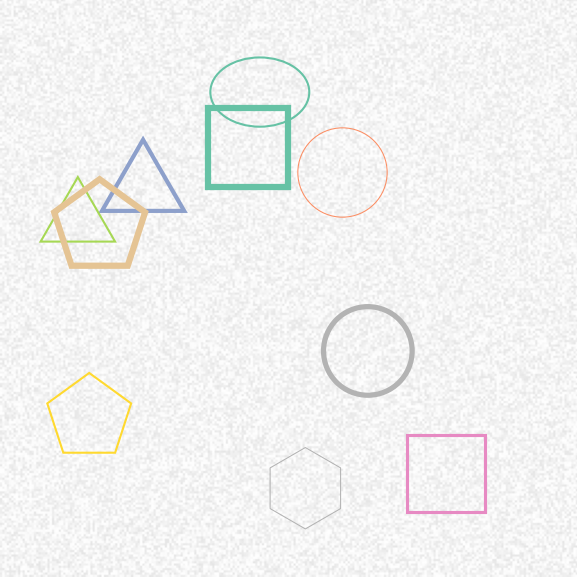[{"shape": "square", "thickness": 3, "radius": 0.35, "center": [0.43, 0.744]}, {"shape": "oval", "thickness": 1, "radius": 0.43, "center": [0.45, 0.84]}, {"shape": "circle", "thickness": 0.5, "radius": 0.39, "center": [0.593, 0.7]}, {"shape": "triangle", "thickness": 2, "radius": 0.41, "center": [0.248, 0.675]}, {"shape": "square", "thickness": 1.5, "radius": 0.33, "center": [0.772, 0.179]}, {"shape": "triangle", "thickness": 1, "radius": 0.37, "center": [0.135, 0.618]}, {"shape": "pentagon", "thickness": 1, "radius": 0.38, "center": [0.154, 0.277]}, {"shape": "pentagon", "thickness": 3, "radius": 0.41, "center": [0.173, 0.606]}, {"shape": "hexagon", "thickness": 0.5, "radius": 0.35, "center": [0.529, 0.154]}, {"shape": "circle", "thickness": 2.5, "radius": 0.38, "center": [0.637, 0.391]}]